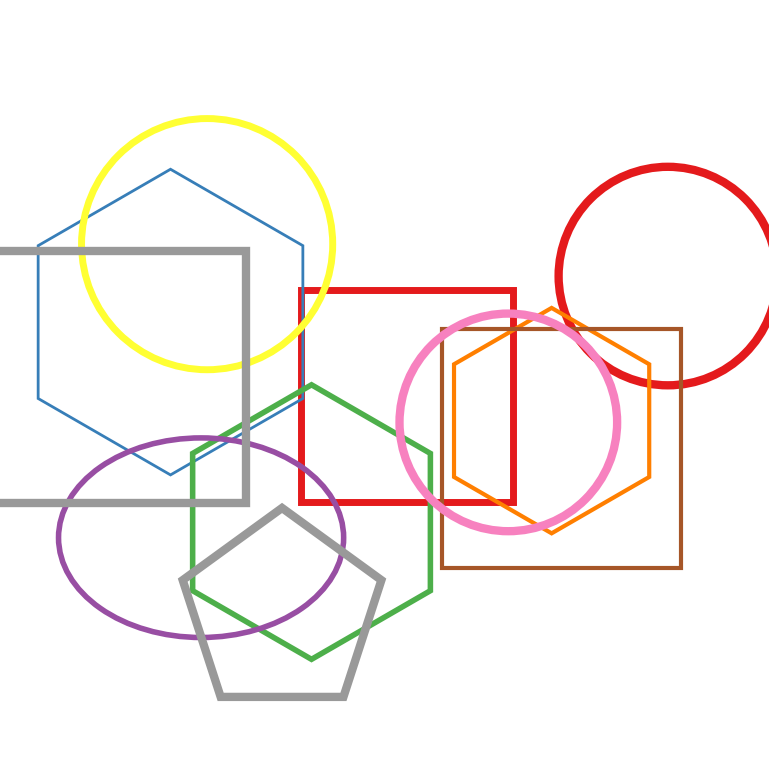[{"shape": "square", "thickness": 2.5, "radius": 0.69, "center": [0.528, 0.486]}, {"shape": "circle", "thickness": 3, "radius": 0.71, "center": [0.867, 0.641]}, {"shape": "hexagon", "thickness": 1, "radius": 0.99, "center": [0.221, 0.582]}, {"shape": "hexagon", "thickness": 2, "radius": 0.89, "center": [0.405, 0.322]}, {"shape": "oval", "thickness": 2, "radius": 0.93, "center": [0.261, 0.302]}, {"shape": "hexagon", "thickness": 1.5, "radius": 0.73, "center": [0.716, 0.454]}, {"shape": "circle", "thickness": 2.5, "radius": 0.82, "center": [0.269, 0.683]}, {"shape": "square", "thickness": 1.5, "radius": 0.78, "center": [0.729, 0.417]}, {"shape": "circle", "thickness": 3, "radius": 0.71, "center": [0.66, 0.451]}, {"shape": "square", "thickness": 3, "radius": 0.82, "center": [0.155, 0.51]}, {"shape": "pentagon", "thickness": 3, "radius": 0.68, "center": [0.366, 0.205]}]